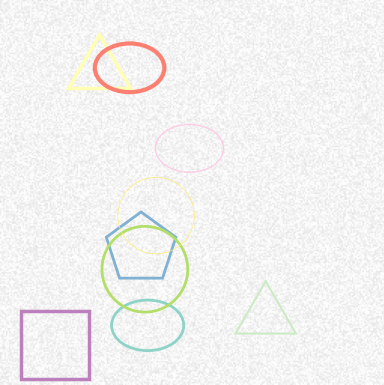[{"shape": "oval", "thickness": 2, "radius": 0.47, "center": [0.384, 0.155]}, {"shape": "triangle", "thickness": 2.5, "radius": 0.47, "center": [0.259, 0.817]}, {"shape": "oval", "thickness": 3, "radius": 0.45, "center": [0.337, 0.824]}, {"shape": "pentagon", "thickness": 2, "radius": 0.48, "center": [0.366, 0.354]}, {"shape": "circle", "thickness": 2, "radius": 0.56, "center": [0.376, 0.301]}, {"shape": "oval", "thickness": 1, "radius": 0.44, "center": [0.492, 0.615]}, {"shape": "square", "thickness": 2.5, "radius": 0.44, "center": [0.144, 0.105]}, {"shape": "triangle", "thickness": 1.5, "radius": 0.45, "center": [0.69, 0.179]}, {"shape": "circle", "thickness": 0.5, "radius": 0.5, "center": [0.405, 0.44]}]